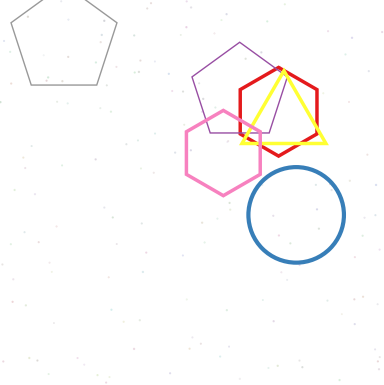[{"shape": "hexagon", "thickness": 2.5, "radius": 0.58, "center": [0.724, 0.71]}, {"shape": "circle", "thickness": 3, "radius": 0.62, "center": [0.769, 0.442]}, {"shape": "pentagon", "thickness": 1, "radius": 0.65, "center": [0.623, 0.76]}, {"shape": "triangle", "thickness": 2.5, "radius": 0.63, "center": [0.738, 0.69]}, {"shape": "hexagon", "thickness": 2.5, "radius": 0.55, "center": [0.58, 0.602]}, {"shape": "pentagon", "thickness": 1, "radius": 0.72, "center": [0.166, 0.896]}]